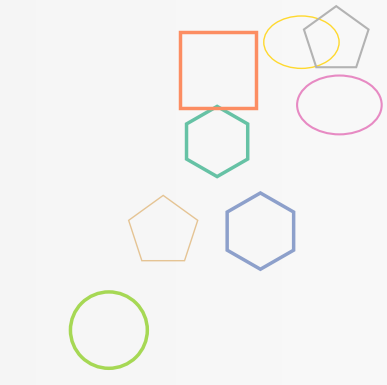[{"shape": "hexagon", "thickness": 2.5, "radius": 0.46, "center": [0.56, 0.632]}, {"shape": "square", "thickness": 2.5, "radius": 0.49, "center": [0.563, 0.819]}, {"shape": "hexagon", "thickness": 2.5, "radius": 0.5, "center": [0.672, 0.4]}, {"shape": "oval", "thickness": 1.5, "radius": 0.55, "center": [0.876, 0.727]}, {"shape": "circle", "thickness": 2.5, "radius": 0.5, "center": [0.281, 0.143]}, {"shape": "oval", "thickness": 1, "radius": 0.49, "center": [0.778, 0.89]}, {"shape": "pentagon", "thickness": 1, "radius": 0.47, "center": [0.421, 0.399]}, {"shape": "pentagon", "thickness": 1.5, "radius": 0.44, "center": [0.868, 0.896]}]